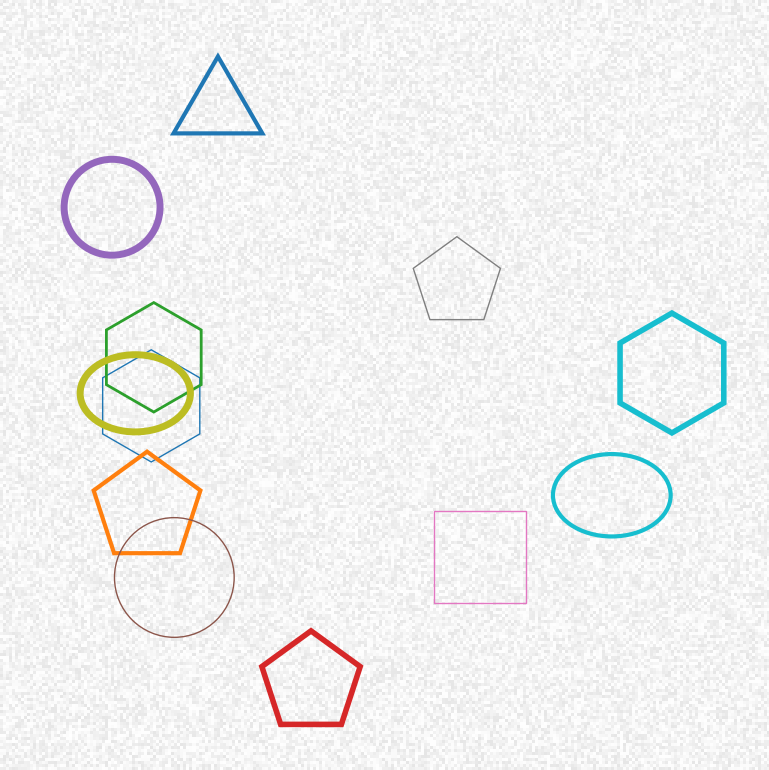[{"shape": "hexagon", "thickness": 0.5, "radius": 0.36, "center": [0.196, 0.473]}, {"shape": "triangle", "thickness": 1.5, "radius": 0.33, "center": [0.283, 0.86]}, {"shape": "pentagon", "thickness": 1.5, "radius": 0.36, "center": [0.191, 0.341]}, {"shape": "hexagon", "thickness": 1, "radius": 0.36, "center": [0.2, 0.536]}, {"shape": "pentagon", "thickness": 2, "radius": 0.34, "center": [0.404, 0.114]}, {"shape": "circle", "thickness": 2.5, "radius": 0.31, "center": [0.146, 0.731]}, {"shape": "circle", "thickness": 0.5, "radius": 0.39, "center": [0.226, 0.25]}, {"shape": "square", "thickness": 0.5, "radius": 0.3, "center": [0.624, 0.276]}, {"shape": "pentagon", "thickness": 0.5, "radius": 0.3, "center": [0.593, 0.633]}, {"shape": "oval", "thickness": 2.5, "radius": 0.36, "center": [0.176, 0.489]}, {"shape": "oval", "thickness": 1.5, "radius": 0.38, "center": [0.795, 0.357]}, {"shape": "hexagon", "thickness": 2, "radius": 0.39, "center": [0.873, 0.516]}]